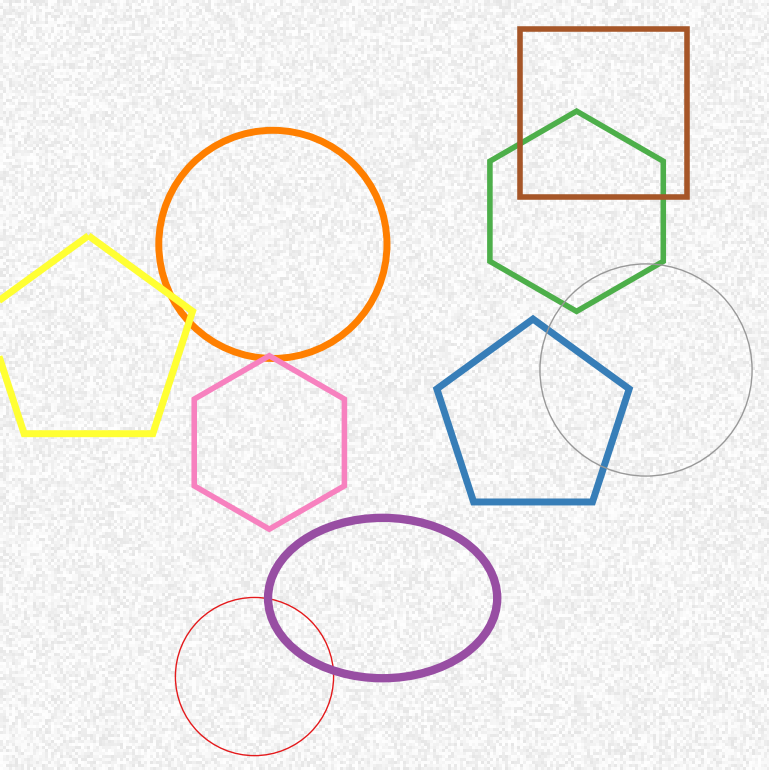[{"shape": "circle", "thickness": 0.5, "radius": 0.51, "center": [0.331, 0.121]}, {"shape": "pentagon", "thickness": 2.5, "radius": 0.66, "center": [0.692, 0.454]}, {"shape": "hexagon", "thickness": 2, "radius": 0.65, "center": [0.749, 0.726]}, {"shape": "oval", "thickness": 3, "radius": 0.74, "center": [0.497, 0.223]}, {"shape": "circle", "thickness": 2.5, "radius": 0.74, "center": [0.354, 0.683]}, {"shape": "pentagon", "thickness": 2.5, "radius": 0.71, "center": [0.115, 0.552]}, {"shape": "square", "thickness": 2, "radius": 0.54, "center": [0.784, 0.853]}, {"shape": "hexagon", "thickness": 2, "radius": 0.56, "center": [0.35, 0.425]}, {"shape": "circle", "thickness": 0.5, "radius": 0.69, "center": [0.839, 0.519]}]